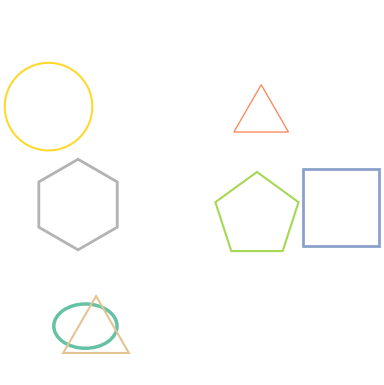[{"shape": "oval", "thickness": 2.5, "radius": 0.41, "center": [0.222, 0.153]}, {"shape": "triangle", "thickness": 1, "radius": 0.41, "center": [0.678, 0.698]}, {"shape": "square", "thickness": 2, "radius": 0.49, "center": [0.887, 0.461]}, {"shape": "pentagon", "thickness": 1.5, "radius": 0.57, "center": [0.667, 0.44]}, {"shape": "circle", "thickness": 1.5, "radius": 0.57, "center": [0.126, 0.723]}, {"shape": "triangle", "thickness": 1.5, "radius": 0.49, "center": [0.25, 0.132]}, {"shape": "hexagon", "thickness": 2, "radius": 0.59, "center": [0.203, 0.469]}]